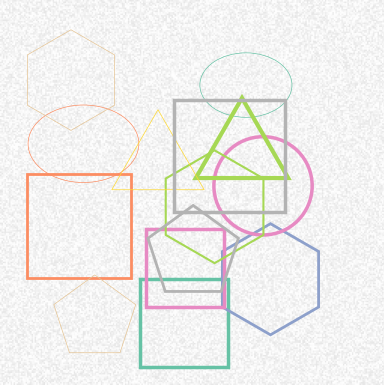[{"shape": "square", "thickness": 2.5, "radius": 0.57, "center": [0.479, 0.161]}, {"shape": "oval", "thickness": 0.5, "radius": 0.6, "center": [0.639, 0.779]}, {"shape": "square", "thickness": 2, "radius": 0.67, "center": [0.204, 0.413]}, {"shape": "oval", "thickness": 0.5, "radius": 0.72, "center": [0.217, 0.627]}, {"shape": "hexagon", "thickness": 2, "radius": 0.72, "center": [0.703, 0.275]}, {"shape": "square", "thickness": 2.5, "radius": 0.51, "center": [0.48, 0.305]}, {"shape": "circle", "thickness": 2.5, "radius": 0.64, "center": [0.683, 0.517]}, {"shape": "hexagon", "thickness": 1.5, "radius": 0.73, "center": [0.557, 0.463]}, {"shape": "triangle", "thickness": 3, "radius": 0.69, "center": [0.629, 0.607]}, {"shape": "triangle", "thickness": 0.5, "radius": 0.69, "center": [0.41, 0.576]}, {"shape": "hexagon", "thickness": 0.5, "radius": 0.65, "center": [0.184, 0.792]}, {"shape": "pentagon", "thickness": 0.5, "radius": 0.56, "center": [0.246, 0.174]}, {"shape": "square", "thickness": 2.5, "radius": 0.73, "center": [0.596, 0.595]}, {"shape": "pentagon", "thickness": 2, "radius": 0.62, "center": [0.502, 0.343]}]